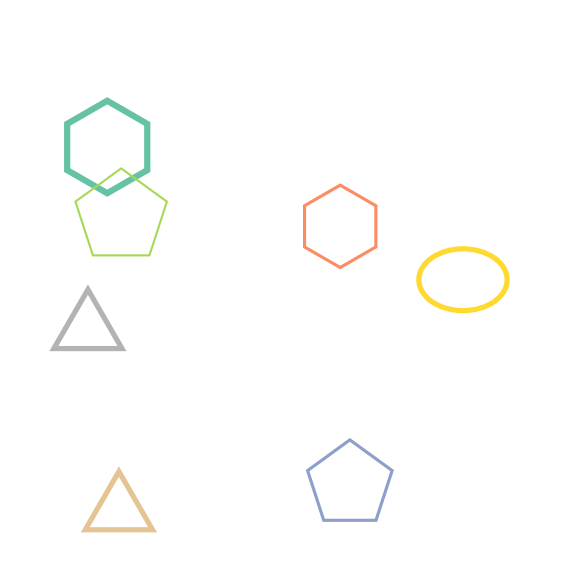[{"shape": "hexagon", "thickness": 3, "radius": 0.4, "center": [0.186, 0.745]}, {"shape": "hexagon", "thickness": 1.5, "radius": 0.36, "center": [0.589, 0.607]}, {"shape": "pentagon", "thickness": 1.5, "radius": 0.38, "center": [0.606, 0.16]}, {"shape": "pentagon", "thickness": 1, "radius": 0.42, "center": [0.21, 0.624]}, {"shape": "oval", "thickness": 2.5, "radius": 0.38, "center": [0.802, 0.515]}, {"shape": "triangle", "thickness": 2.5, "radius": 0.34, "center": [0.206, 0.115]}, {"shape": "triangle", "thickness": 2.5, "radius": 0.34, "center": [0.152, 0.43]}]